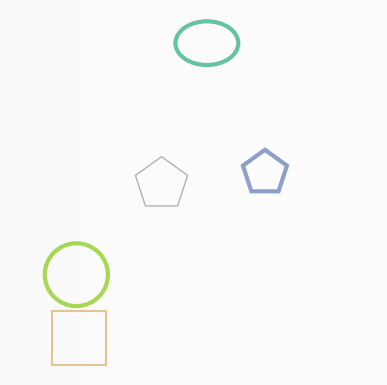[{"shape": "oval", "thickness": 3, "radius": 0.41, "center": [0.534, 0.888]}, {"shape": "pentagon", "thickness": 3, "radius": 0.3, "center": [0.684, 0.551]}, {"shape": "circle", "thickness": 3, "radius": 0.41, "center": [0.197, 0.287]}, {"shape": "square", "thickness": 1.5, "radius": 0.35, "center": [0.203, 0.122]}, {"shape": "pentagon", "thickness": 1, "radius": 0.35, "center": [0.417, 0.522]}]